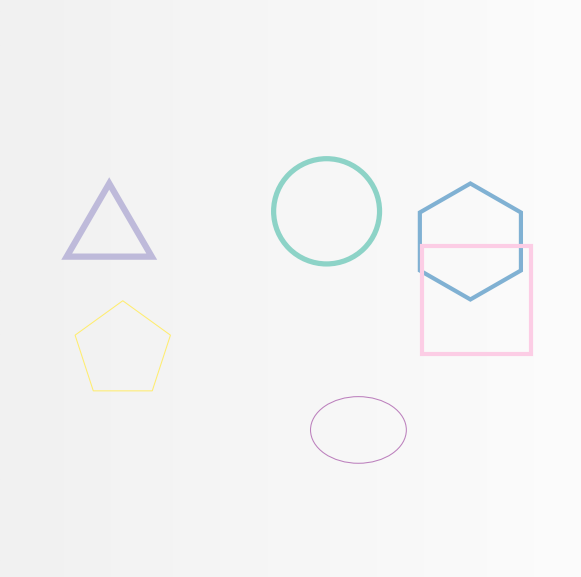[{"shape": "circle", "thickness": 2.5, "radius": 0.46, "center": [0.562, 0.633]}, {"shape": "triangle", "thickness": 3, "radius": 0.42, "center": [0.188, 0.597]}, {"shape": "hexagon", "thickness": 2, "radius": 0.5, "center": [0.809, 0.581]}, {"shape": "square", "thickness": 2, "radius": 0.47, "center": [0.819, 0.48]}, {"shape": "oval", "thickness": 0.5, "radius": 0.41, "center": [0.617, 0.255]}, {"shape": "pentagon", "thickness": 0.5, "radius": 0.43, "center": [0.211, 0.392]}]